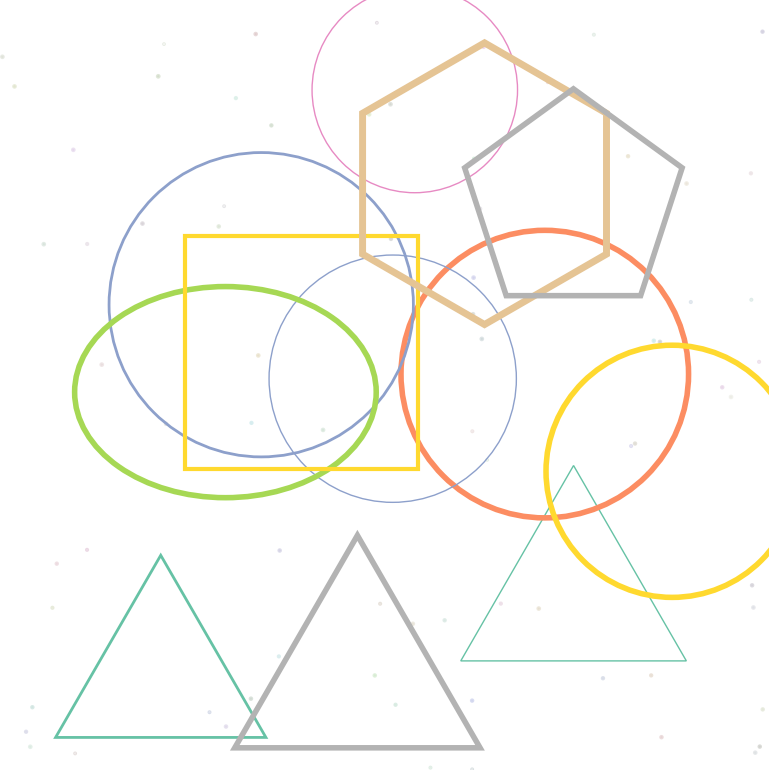[{"shape": "triangle", "thickness": 1, "radius": 0.79, "center": [0.209, 0.121]}, {"shape": "triangle", "thickness": 0.5, "radius": 0.85, "center": [0.745, 0.226]}, {"shape": "circle", "thickness": 2, "radius": 0.93, "center": [0.708, 0.514]}, {"shape": "circle", "thickness": 0.5, "radius": 0.8, "center": [0.51, 0.508]}, {"shape": "circle", "thickness": 1, "radius": 0.99, "center": [0.339, 0.604]}, {"shape": "circle", "thickness": 0.5, "radius": 0.67, "center": [0.539, 0.883]}, {"shape": "oval", "thickness": 2, "radius": 0.98, "center": [0.293, 0.491]}, {"shape": "circle", "thickness": 2, "radius": 0.82, "center": [0.873, 0.388]}, {"shape": "square", "thickness": 1.5, "radius": 0.76, "center": [0.391, 0.542]}, {"shape": "hexagon", "thickness": 2.5, "radius": 0.91, "center": [0.629, 0.761]}, {"shape": "triangle", "thickness": 2, "radius": 0.92, "center": [0.464, 0.121]}, {"shape": "pentagon", "thickness": 2, "radius": 0.74, "center": [0.745, 0.736]}]